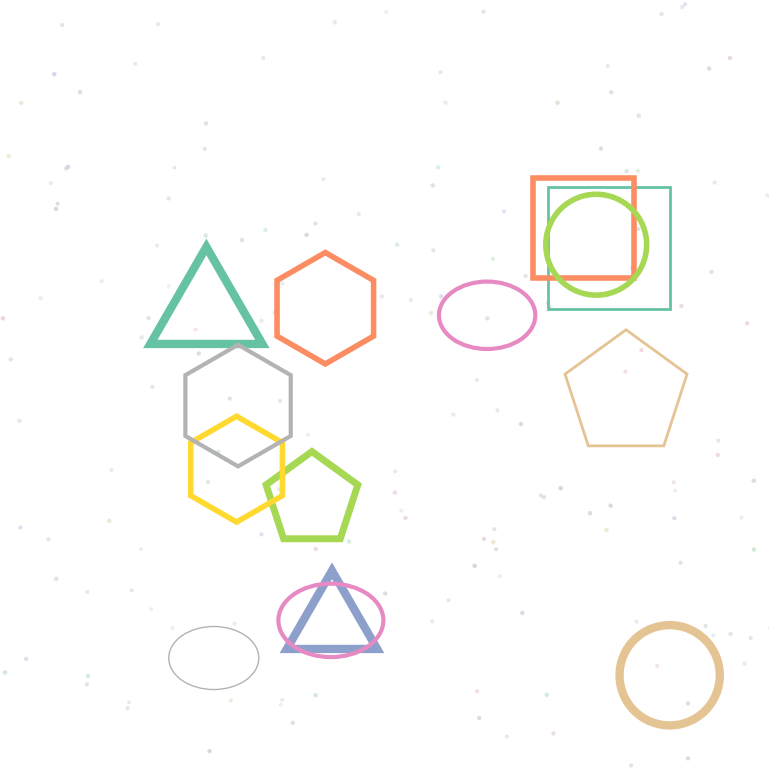[{"shape": "triangle", "thickness": 3, "radius": 0.42, "center": [0.268, 0.595]}, {"shape": "square", "thickness": 1, "radius": 0.4, "center": [0.791, 0.678]}, {"shape": "hexagon", "thickness": 2, "radius": 0.36, "center": [0.422, 0.6]}, {"shape": "square", "thickness": 2, "radius": 0.33, "center": [0.758, 0.704]}, {"shape": "triangle", "thickness": 3, "radius": 0.34, "center": [0.431, 0.191]}, {"shape": "oval", "thickness": 1.5, "radius": 0.31, "center": [0.633, 0.591]}, {"shape": "oval", "thickness": 1.5, "radius": 0.34, "center": [0.43, 0.194]}, {"shape": "pentagon", "thickness": 2.5, "radius": 0.31, "center": [0.405, 0.351]}, {"shape": "circle", "thickness": 2, "radius": 0.33, "center": [0.774, 0.682]}, {"shape": "hexagon", "thickness": 2, "radius": 0.34, "center": [0.307, 0.391]}, {"shape": "circle", "thickness": 3, "radius": 0.33, "center": [0.87, 0.123]}, {"shape": "pentagon", "thickness": 1, "radius": 0.42, "center": [0.813, 0.488]}, {"shape": "oval", "thickness": 0.5, "radius": 0.29, "center": [0.278, 0.145]}, {"shape": "hexagon", "thickness": 1.5, "radius": 0.39, "center": [0.309, 0.473]}]